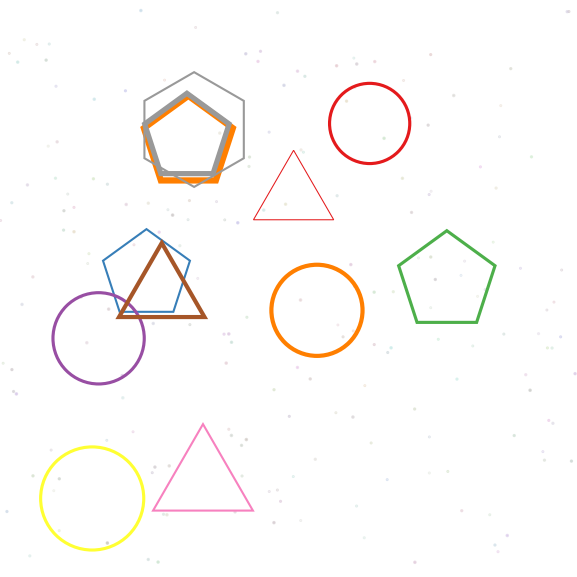[{"shape": "triangle", "thickness": 0.5, "radius": 0.4, "center": [0.508, 0.659]}, {"shape": "circle", "thickness": 1.5, "radius": 0.35, "center": [0.64, 0.785]}, {"shape": "pentagon", "thickness": 1, "radius": 0.4, "center": [0.254, 0.523]}, {"shape": "pentagon", "thickness": 1.5, "radius": 0.44, "center": [0.774, 0.512]}, {"shape": "circle", "thickness": 1.5, "radius": 0.4, "center": [0.171, 0.413]}, {"shape": "pentagon", "thickness": 3, "radius": 0.4, "center": [0.326, 0.752]}, {"shape": "circle", "thickness": 2, "radius": 0.39, "center": [0.549, 0.462]}, {"shape": "circle", "thickness": 1.5, "radius": 0.45, "center": [0.16, 0.136]}, {"shape": "triangle", "thickness": 2, "radius": 0.43, "center": [0.28, 0.493]}, {"shape": "triangle", "thickness": 1, "radius": 0.5, "center": [0.351, 0.165]}, {"shape": "hexagon", "thickness": 1, "radius": 0.5, "center": [0.336, 0.775]}, {"shape": "pentagon", "thickness": 2.5, "radius": 0.38, "center": [0.324, 0.761]}]